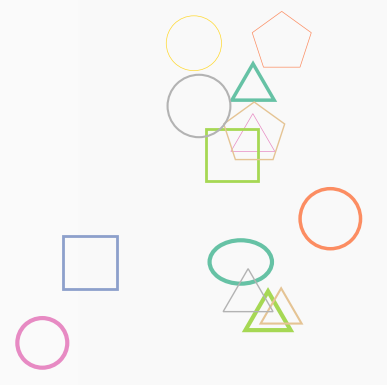[{"shape": "oval", "thickness": 3, "radius": 0.4, "center": [0.621, 0.32]}, {"shape": "triangle", "thickness": 2.5, "radius": 0.32, "center": [0.653, 0.771]}, {"shape": "circle", "thickness": 2.5, "radius": 0.39, "center": [0.852, 0.432]}, {"shape": "pentagon", "thickness": 0.5, "radius": 0.4, "center": [0.727, 0.89]}, {"shape": "square", "thickness": 2, "radius": 0.34, "center": [0.232, 0.317]}, {"shape": "triangle", "thickness": 0.5, "radius": 0.33, "center": [0.652, 0.639]}, {"shape": "circle", "thickness": 3, "radius": 0.32, "center": [0.109, 0.109]}, {"shape": "square", "thickness": 2, "radius": 0.33, "center": [0.599, 0.598]}, {"shape": "triangle", "thickness": 3, "radius": 0.34, "center": [0.692, 0.176]}, {"shape": "circle", "thickness": 0.5, "radius": 0.36, "center": [0.5, 0.888]}, {"shape": "pentagon", "thickness": 1, "radius": 0.41, "center": [0.656, 0.652]}, {"shape": "triangle", "thickness": 1.5, "radius": 0.31, "center": [0.726, 0.19]}, {"shape": "circle", "thickness": 1.5, "radius": 0.41, "center": [0.513, 0.725]}, {"shape": "triangle", "thickness": 1, "radius": 0.37, "center": [0.64, 0.228]}]